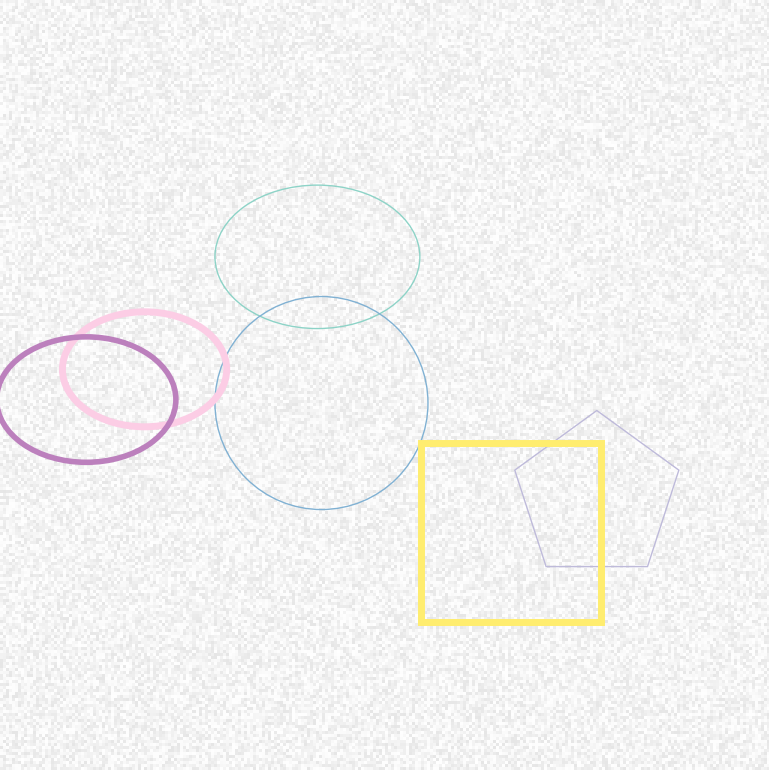[{"shape": "oval", "thickness": 0.5, "radius": 0.67, "center": [0.412, 0.666]}, {"shape": "pentagon", "thickness": 0.5, "radius": 0.56, "center": [0.775, 0.355]}, {"shape": "circle", "thickness": 0.5, "radius": 0.69, "center": [0.417, 0.477]}, {"shape": "oval", "thickness": 2.5, "radius": 0.53, "center": [0.188, 0.52]}, {"shape": "oval", "thickness": 2, "radius": 0.58, "center": [0.112, 0.481]}, {"shape": "square", "thickness": 2.5, "radius": 0.58, "center": [0.664, 0.308]}]